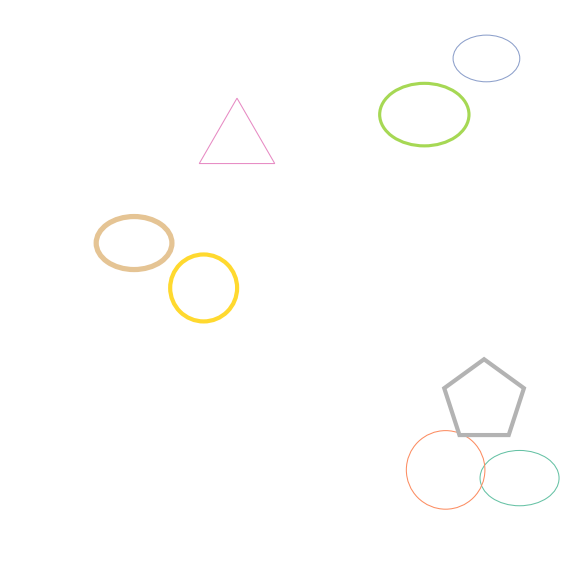[{"shape": "oval", "thickness": 0.5, "radius": 0.34, "center": [0.9, 0.171]}, {"shape": "circle", "thickness": 0.5, "radius": 0.34, "center": [0.772, 0.185]}, {"shape": "oval", "thickness": 0.5, "radius": 0.29, "center": [0.842, 0.898]}, {"shape": "triangle", "thickness": 0.5, "radius": 0.38, "center": [0.41, 0.754]}, {"shape": "oval", "thickness": 1.5, "radius": 0.39, "center": [0.735, 0.801]}, {"shape": "circle", "thickness": 2, "radius": 0.29, "center": [0.353, 0.501]}, {"shape": "oval", "thickness": 2.5, "radius": 0.33, "center": [0.232, 0.578]}, {"shape": "pentagon", "thickness": 2, "radius": 0.36, "center": [0.838, 0.304]}]